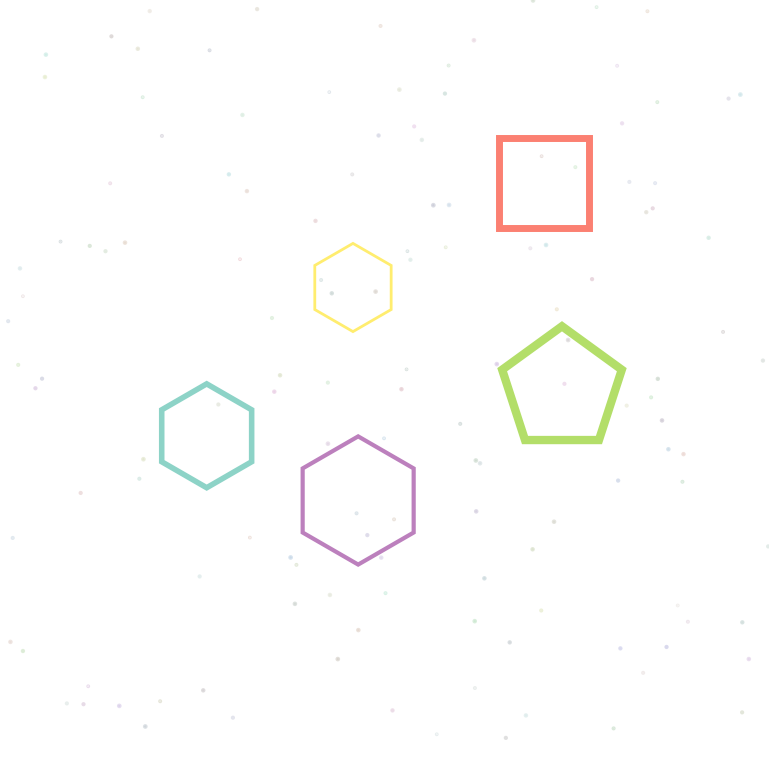[{"shape": "hexagon", "thickness": 2, "radius": 0.34, "center": [0.268, 0.434]}, {"shape": "square", "thickness": 2.5, "radius": 0.29, "center": [0.707, 0.762]}, {"shape": "pentagon", "thickness": 3, "radius": 0.41, "center": [0.73, 0.495]}, {"shape": "hexagon", "thickness": 1.5, "radius": 0.42, "center": [0.465, 0.35]}, {"shape": "hexagon", "thickness": 1, "radius": 0.29, "center": [0.458, 0.627]}]